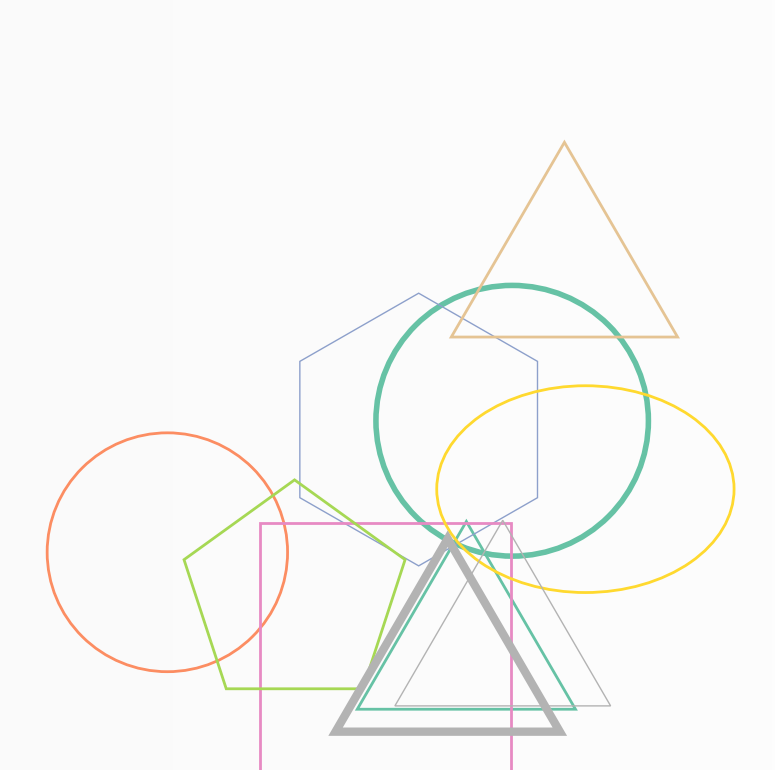[{"shape": "triangle", "thickness": 1, "radius": 0.81, "center": [0.602, 0.16]}, {"shape": "circle", "thickness": 2, "radius": 0.88, "center": [0.661, 0.454]}, {"shape": "circle", "thickness": 1, "radius": 0.78, "center": [0.216, 0.283]}, {"shape": "hexagon", "thickness": 0.5, "radius": 0.89, "center": [0.54, 0.442]}, {"shape": "square", "thickness": 1, "radius": 0.81, "center": [0.497, 0.158]}, {"shape": "pentagon", "thickness": 1, "radius": 0.75, "center": [0.38, 0.227]}, {"shape": "oval", "thickness": 1, "radius": 0.96, "center": [0.755, 0.365]}, {"shape": "triangle", "thickness": 1, "radius": 0.84, "center": [0.728, 0.647]}, {"shape": "triangle", "thickness": 0.5, "radius": 0.8, "center": [0.649, 0.164]}, {"shape": "triangle", "thickness": 3, "radius": 0.84, "center": [0.578, 0.133]}]